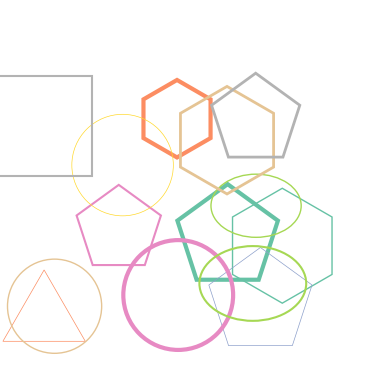[{"shape": "pentagon", "thickness": 3, "radius": 0.69, "center": [0.591, 0.384]}, {"shape": "hexagon", "thickness": 1, "radius": 0.75, "center": [0.733, 0.362]}, {"shape": "triangle", "thickness": 0.5, "radius": 0.62, "center": [0.115, 0.175]}, {"shape": "hexagon", "thickness": 3, "radius": 0.5, "center": [0.46, 0.692]}, {"shape": "pentagon", "thickness": 0.5, "radius": 0.7, "center": [0.676, 0.216]}, {"shape": "pentagon", "thickness": 1.5, "radius": 0.58, "center": [0.308, 0.405]}, {"shape": "circle", "thickness": 3, "radius": 0.71, "center": [0.463, 0.234]}, {"shape": "oval", "thickness": 1.5, "radius": 0.69, "center": [0.657, 0.264]}, {"shape": "oval", "thickness": 1, "radius": 0.59, "center": [0.665, 0.466]}, {"shape": "circle", "thickness": 0.5, "radius": 0.66, "center": [0.318, 0.571]}, {"shape": "hexagon", "thickness": 2, "radius": 0.7, "center": [0.59, 0.636]}, {"shape": "circle", "thickness": 1, "radius": 0.61, "center": [0.142, 0.205]}, {"shape": "square", "thickness": 1.5, "radius": 0.65, "center": [0.109, 0.672]}, {"shape": "pentagon", "thickness": 2, "radius": 0.6, "center": [0.664, 0.689]}]